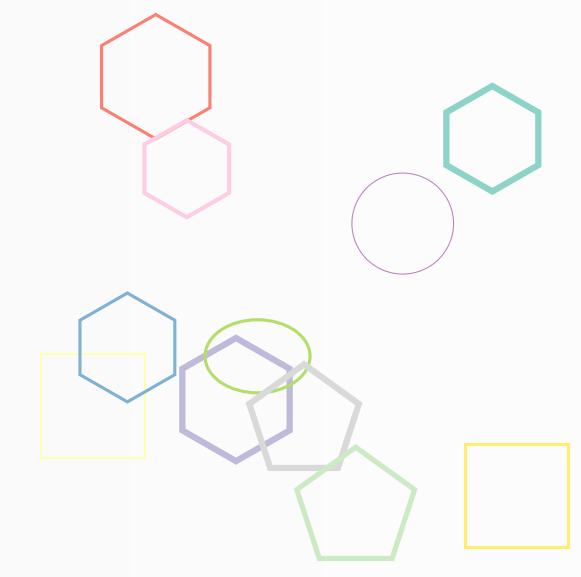[{"shape": "hexagon", "thickness": 3, "radius": 0.46, "center": [0.847, 0.759]}, {"shape": "square", "thickness": 1, "radius": 0.45, "center": [0.16, 0.296]}, {"shape": "hexagon", "thickness": 3, "radius": 0.53, "center": [0.406, 0.307]}, {"shape": "hexagon", "thickness": 1.5, "radius": 0.54, "center": [0.268, 0.866]}, {"shape": "hexagon", "thickness": 1.5, "radius": 0.47, "center": [0.219, 0.397]}, {"shape": "oval", "thickness": 1.5, "radius": 0.45, "center": [0.443, 0.382]}, {"shape": "hexagon", "thickness": 2, "radius": 0.42, "center": [0.321, 0.707]}, {"shape": "pentagon", "thickness": 3, "radius": 0.5, "center": [0.523, 0.269]}, {"shape": "circle", "thickness": 0.5, "radius": 0.44, "center": [0.693, 0.612]}, {"shape": "pentagon", "thickness": 2.5, "radius": 0.53, "center": [0.612, 0.118]}, {"shape": "square", "thickness": 1.5, "radius": 0.45, "center": [0.889, 0.142]}]